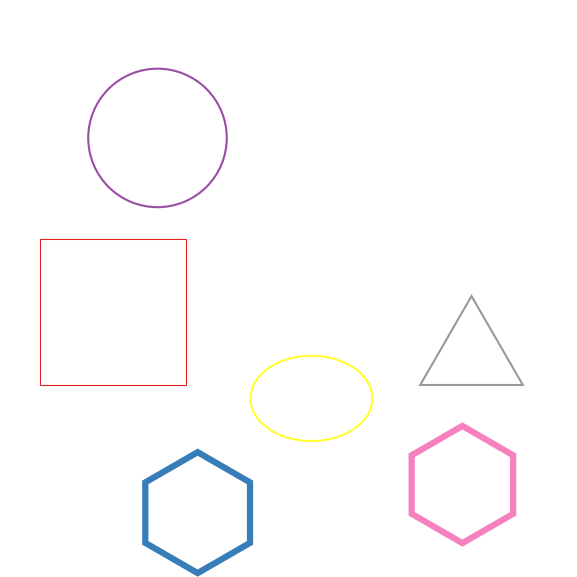[{"shape": "square", "thickness": 0.5, "radius": 0.63, "center": [0.196, 0.459]}, {"shape": "hexagon", "thickness": 3, "radius": 0.52, "center": [0.342, 0.111]}, {"shape": "circle", "thickness": 1, "radius": 0.6, "center": [0.273, 0.76]}, {"shape": "oval", "thickness": 1, "radius": 0.53, "center": [0.539, 0.309]}, {"shape": "hexagon", "thickness": 3, "radius": 0.51, "center": [0.801, 0.16]}, {"shape": "triangle", "thickness": 1, "radius": 0.51, "center": [0.817, 0.384]}]